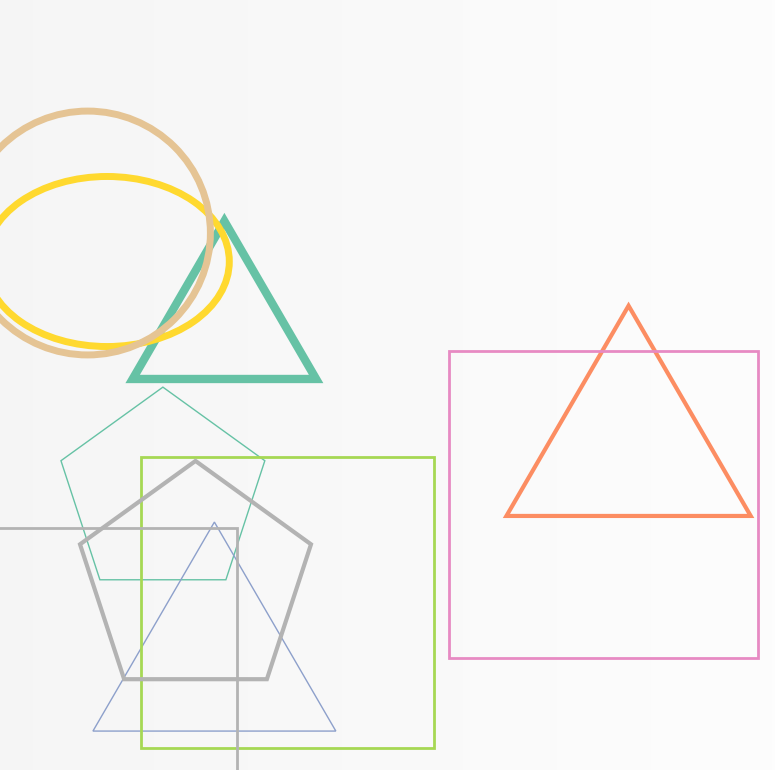[{"shape": "pentagon", "thickness": 0.5, "radius": 0.69, "center": [0.21, 0.359]}, {"shape": "triangle", "thickness": 3, "radius": 0.68, "center": [0.29, 0.576]}, {"shape": "triangle", "thickness": 1.5, "radius": 0.91, "center": [0.811, 0.421]}, {"shape": "triangle", "thickness": 0.5, "radius": 0.9, "center": [0.277, 0.141]}, {"shape": "square", "thickness": 1, "radius": 1.0, "center": [0.778, 0.345]}, {"shape": "square", "thickness": 1, "radius": 0.95, "center": [0.371, 0.217]}, {"shape": "oval", "thickness": 2.5, "radius": 0.79, "center": [0.138, 0.66]}, {"shape": "circle", "thickness": 2.5, "radius": 0.79, "center": [0.113, 0.697]}, {"shape": "square", "thickness": 1, "radius": 0.93, "center": [0.121, 0.129]}, {"shape": "pentagon", "thickness": 1.5, "radius": 0.78, "center": [0.252, 0.245]}]